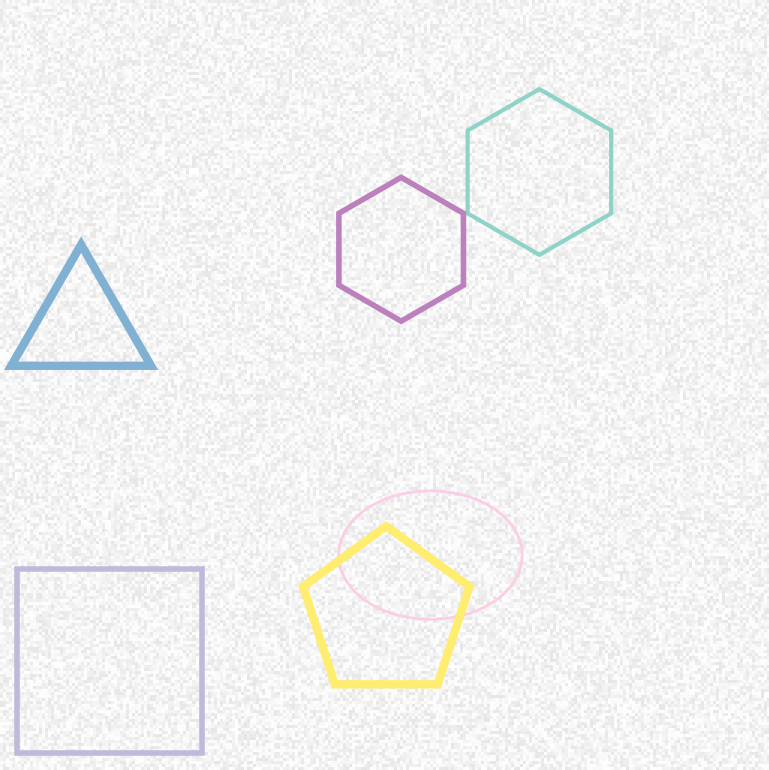[{"shape": "hexagon", "thickness": 1.5, "radius": 0.54, "center": [0.701, 0.777]}, {"shape": "square", "thickness": 2, "radius": 0.6, "center": [0.142, 0.142]}, {"shape": "triangle", "thickness": 3, "radius": 0.52, "center": [0.105, 0.577]}, {"shape": "oval", "thickness": 1, "radius": 0.6, "center": [0.559, 0.279]}, {"shape": "hexagon", "thickness": 2, "radius": 0.47, "center": [0.521, 0.676]}, {"shape": "pentagon", "thickness": 3, "radius": 0.57, "center": [0.502, 0.203]}]